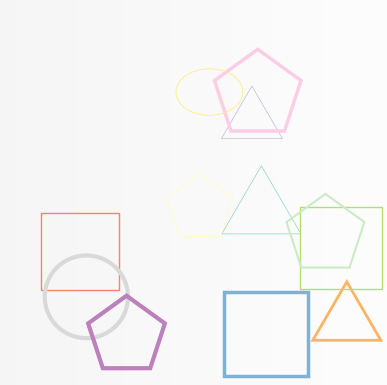[{"shape": "triangle", "thickness": 0.5, "radius": 0.59, "center": [0.675, 0.451]}, {"shape": "pentagon", "thickness": 0.5, "radius": 0.45, "center": [0.517, 0.459]}, {"shape": "triangle", "thickness": 0.5, "radius": 0.46, "center": [0.65, 0.685]}, {"shape": "square", "thickness": 1, "radius": 0.5, "center": [0.207, 0.347]}, {"shape": "square", "thickness": 2.5, "radius": 0.54, "center": [0.686, 0.133]}, {"shape": "triangle", "thickness": 2, "radius": 0.51, "center": [0.895, 0.167]}, {"shape": "square", "thickness": 1, "radius": 0.53, "center": [0.88, 0.355]}, {"shape": "pentagon", "thickness": 2.5, "radius": 0.59, "center": [0.665, 0.755]}, {"shape": "circle", "thickness": 3, "radius": 0.54, "center": [0.223, 0.229]}, {"shape": "pentagon", "thickness": 3, "radius": 0.52, "center": [0.327, 0.128]}, {"shape": "pentagon", "thickness": 1.5, "radius": 0.53, "center": [0.84, 0.39]}, {"shape": "oval", "thickness": 0.5, "radius": 0.43, "center": [0.54, 0.761]}]